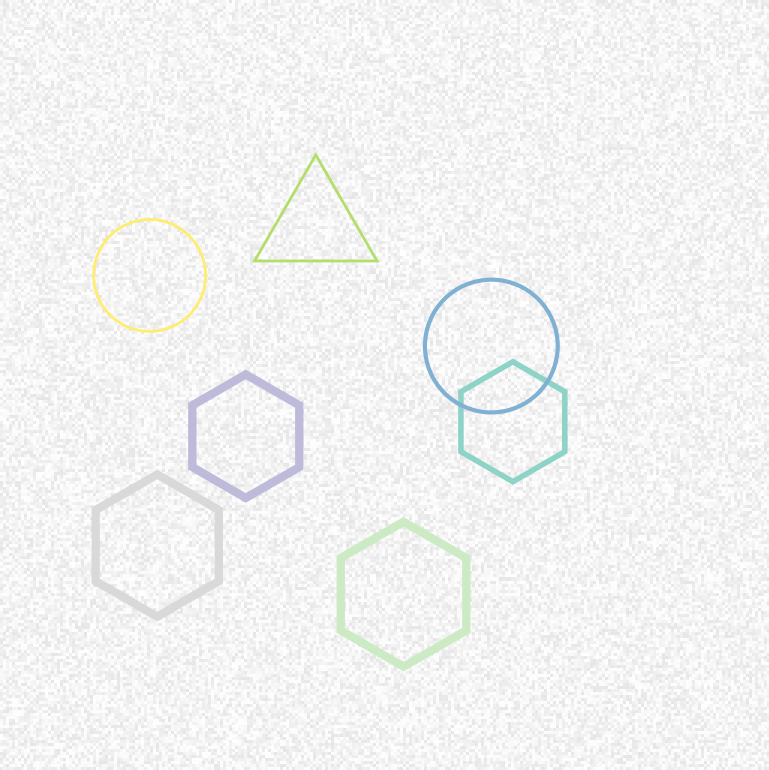[{"shape": "hexagon", "thickness": 2, "radius": 0.39, "center": [0.666, 0.452]}, {"shape": "hexagon", "thickness": 3, "radius": 0.4, "center": [0.319, 0.434]}, {"shape": "circle", "thickness": 1.5, "radius": 0.43, "center": [0.638, 0.551]}, {"shape": "triangle", "thickness": 1, "radius": 0.46, "center": [0.41, 0.707]}, {"shape": "hexagon", "thickness": 3, "radius": 0.46, "center": [0.204, 0.291]}, {"shape": "hexagon", "thickness": 3, "radius": 0.47, "center": [0.524, 0.228]}, {"shape": "circle", "thickness": 1, "radius": 0.36, "center": [0.194, 0.642]}]